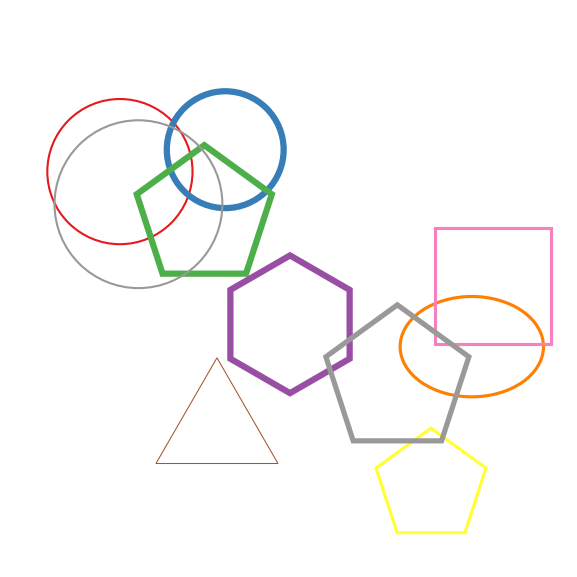[{"shape": "circle", "thickness": 1, "radius": 0.63, "center": [0.208, 0.702]}, {"shape": "circle", "thickness": 3, "radius": 0.51, "center": [0.39, 0.74]}, {"shape": "pentagon", "thickness": 3, "radius": 0.61, "center": [0.354, 0.625]}, {"shape": "hexagon", "thickness": 3, "radius": 0.6, "center": [0.502, 0.438]}, {"shape": "oval", "thickness": 1.5, "radius": 0.62, "center": [0.817, 0.399]}, {"shape": "pentagon", "thickness": 1.5, "radius": 0.5, "center": [0.746, 0.158]}, {"shape": "triangle", "thickness": 0.5, "radius": 0.61, "center": [0.376, 0.258]}, {"shape": "square", "thickness": 1.5, "radius": 0.5, "center": [0.854, 0.505]}, {"shape": "circle", "thickness": 1, "radius": 0.73, "center": [0.24, 0.646]}, {"shape": "pentagon", "thickness": 2.5, "radius": 0.65, "center": [0.688, 0.341]}]